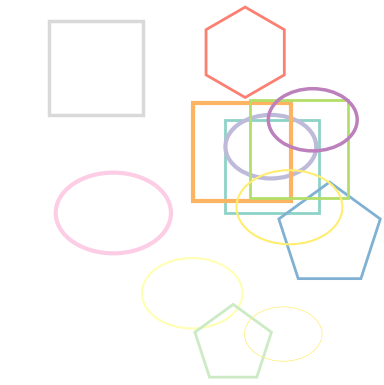[{"shape": "square", "thickness": 2, "radius": 0.61, "center": [0.707, 0.568]}, {"shape": "oval", "thickness": 1.5, "radius": 0.65, "center": [0.499, 0.238]}, {"shape": "oval", "thickness": 3, "radius": 0.59, "center": [0.703, 0.619]}, {"shape": "hexagon", "thickness": 2, "radius": 0.59, "center": [0.637, 0.864]}, {"shape": "pentagon", "thickness": 2, "radius": 0.69, "center": [0.856, 0.388]}, {"shape": "square", "thickness": 3, "radius": 0.64, "center": [0.629, 0.605]}, {"shape": "square", "thickness": 2, "radius": 0.64, "center": [0.776, 0.613]}, {"shape": "oval", "thickness": 3, "radius": 0.75, "center": [0.294, 0.447]}, {"shape": "square", "thickness": 2.5, "radius": 0.61, "center": [0.249, 0.823]}, {"shape": "oval", "thickness": 2.5, "radius": 0.58, "center": [0.812, 0.689]}, {"shape": "pentagon", "thickness": 2, "radius": 0.52, "center": [0.606, 0.105]}, {"shape": "oval", "thickness": 0.5, "radius": 0.5, "center": [0.736, 0.132]}, {"shape": "oval", "thickness": 1.5, "radius": 0.69, "center": [0.752, 0.462]}]